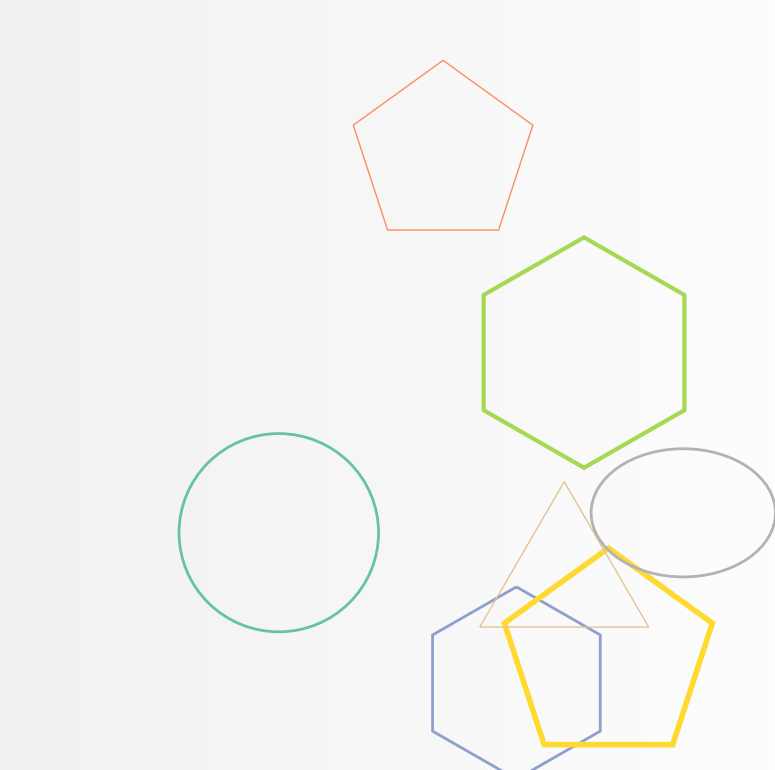[{"shape": "circle", "thickness": 1, "radius": 0.64, "center": [0.36, 0.308]}, {"shape": "pentagon", "thickness": 0.5, "radius": 0.61, "center": [0.572, 0.8]}, {"shape": "hexagon", "thickness": 1, "radius": 0.62, "center": [0.666, 0.113]}, {"shape": "hexagon", "thickness": 1.5, "radius": 0.75, "center": [0.754, 0.542]}, {"shape": "pentagon", "thickness": 2, "radius": 0.71, "center": [0.785, 0.147]}, {"shape": "triangle", "thickness": 0.5, "radius": 0.63, "center": [0.728, 0.249]}, {"shape": "oval", "thickness": 1, "radius": 0.59, "center": [0.882, 0.334]}]